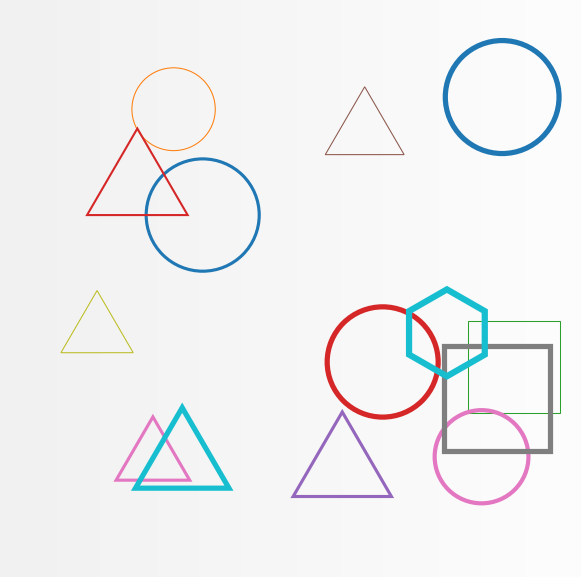[{"shape": "circle", "thickness": 2.5, "radius": 0.49, "center": [0.864, 0.831]}, {"shape": "circle", "thickness": 1.5, "radius": 0.49, "center": [0.349, 0.627]}, {"shape": "circle", "thickness": 0.5, "radius": 0.36, "center": [0.299, 0.81]}, {"shape": "square", "thickness": 0.5, "radius": 0.39, "center": [0.884, 0.364]}, {"shape": "circle", "thickness": 2.5, "radius": 0.48, "center": [0.658, 0.372]}, {"shape": "triangle", "thickness": 1, "radius": 0.5, "center": [0.236, 0.677]}, {"shape": "triangle", "thickness": 1.5, "radius": 0.49, "center": [0.589, 0.188]}, {"shape": "triangle", "thickness": 0.5, "radius": 0.39, "center": [0.627, 0.771]}, {"shape": "triangle", "thickness": 1.5, "radius": 0.37, "center": [0.263, 0.204]}, {"shape": "circle", "thickness": 2, "radius": 0.4, "center": [0.828, 0.208]}, {"shape": "square", "thickness": 2.5, "radius": 0.46, "center": [0.855, 0.31]}, {"shape": "triangle", "thickness": 0.5, "radius": 0.36, "center": [0.167, 0.424]}, {"shape": "triangle", "thickness": 2.5, "radius": 0.46, "center": [0.313, 0.2]}, {"shape": "hexagon", "thickness": 3, "radius": 0.38, "center": [0.769, 0.423]}]